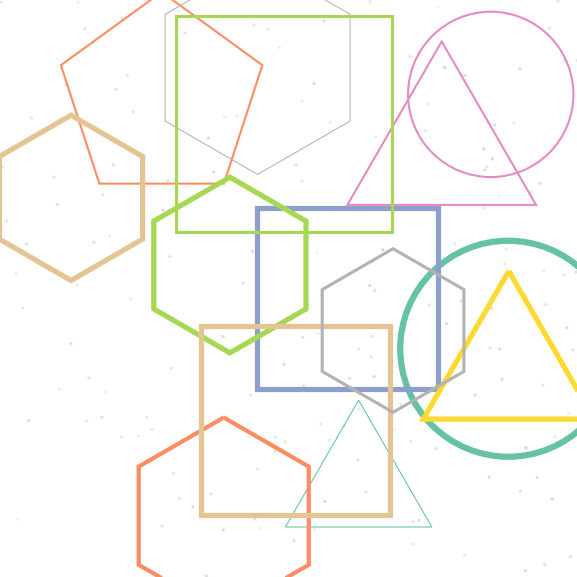[{"shape": "triangle", "thickness": 0.5, "radius": 0.73, "center": [0.621, 0.16]}, {"shape": "circle", "thickness": 3, "radius": 0.93, "center": [0.88, 0.395]}, {"shape": "hexagon", "thickness": 2, "radius": 0.85, "center": [0.387, 0.106]}, {"shape": "pentagon", "thickness": 1, "radius": 0.92, "center": [0.28, 0.83]}, {"shape": "square", "thickness": 2.5, "radius": 0.78, "center": [0.601, 0.483]}, {"shape": "triangle", "thickness": 1, "radius": 0.94, "center": [0.765, 0.739]}, {"shape": "circle", "thickness": 1, "radius": 0.72, "center": [0.85, 0.836]}, {"shape": "hexagon", "thickness": 2.5, "radius": 0.76, "center": [0.398, 0.54]}, {"shape": "square", "thickness": 1.5, "radius": 0.93, "center": [0.492, 0.785]}, {"shape": "triangle", "thickness": 2.5, "radius": 0.85, "center": [0.881, 0.359]}, {"shape": "square", "thickness": 2.5, "radius": 0.82, "center": [0.512, 0.271]}, {"shape": "hexagon", "thickness": 2.5, "radius": 0.72, "center": [0.123, 0.657]}, {"shape": "hexagon", "thickness": 1.5, "radius": 0.71, "center": [0.681, 0.427]}, {"shape": "hexagon", "thickness": 0.5, "radius": 0.92, "center": [0.446, 0.882]}]